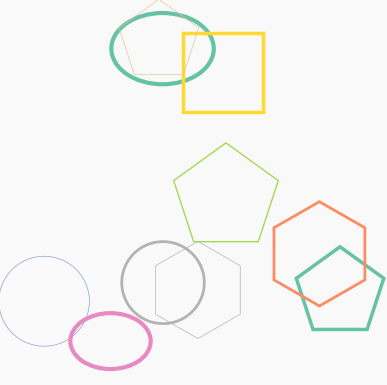[{"shape": "pentagon", "thickness": 2.5, "radius": 0.59, "center": [0.878, 0.24]}, {"shape": "oval", "thickness": 3, "radius": 0.66, "center": [0.419, 0.874]}, {"shape": "hexagon", "thickness": 2, "radius": 0.68, "center": [0.824, 0.341]}, {"shape": "circle", "thickness": 0.5, "radius": 0.58, "center": [0.114, 0.218]}, {"shape": "oval", "thickness": 3, "radius": 0.52, "center": [0.285, 0.114]}, {"shape": "pentagon", "thickness": 1, "radius": 0.71, "center": [0.583, 0.487]}, {"shape": "square", "thickness": 2.5, "radius": 0.52, "center": [0.576, 0.811]}, {"shape": "pentagon", "thickness": 0.5, "radius": 0.54, "center": [0.41, 0.894]}, {"shape": "circle", "thickness": 2, "radius": 0.53, "center": [0.421, 0.266]}, {"shape": "hexagon", "thickness": 0.5, "radius": 0.63, "center": [0.511, 0.247]}]